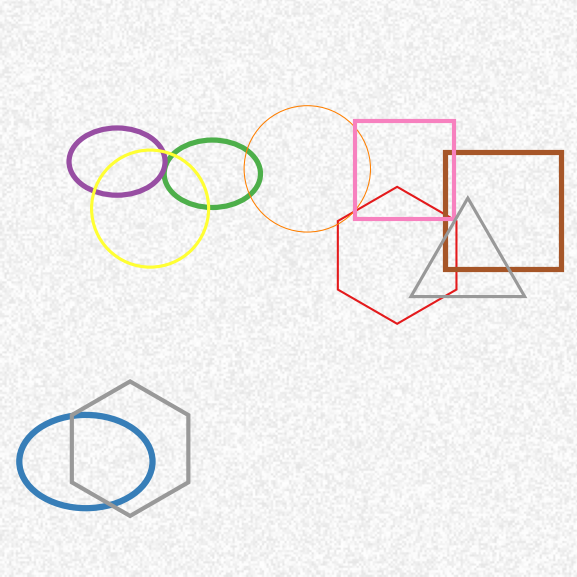[{"shape": "hexagon", "thickness": 1, "radius": 0.59, "center": [0.688, 0.557]}, {"shape": "oval", "thickness": 3, "radius": 0.58, "center": [0.149, 0.2]}, {"shape": "oval", "thickness": 2.5, "radius": 0.42, "center": [0.368, 0.698]}, {"shape": "oval", "thickness": 2.5, "radius": 0.42, "center": [0.203, 0.719]}, {"shape": "circle", "thickness": 0.5, "radius": 0.55, "center": [0.532, 0.707]}, {"shape": "circle", "thickness": 1.5, "radius": 0.51, "center": [0.26, 0.638]}, {"shape": "square", "thickness": 2.5, "radius": 0.5, "center": [0.871, 0.635]}, {"shape": "square", "thickness": 2, "radius": 0.42, "center": [0.7, 0.705]}, {"shape": "hexagon", "thickness": 2, "radius": 0.58, "center": [0.225, 0.222]}, {"shape": "triangle", "thickness": 1.5, "radius": 0.57, "center": [0.81, 0.542]}]